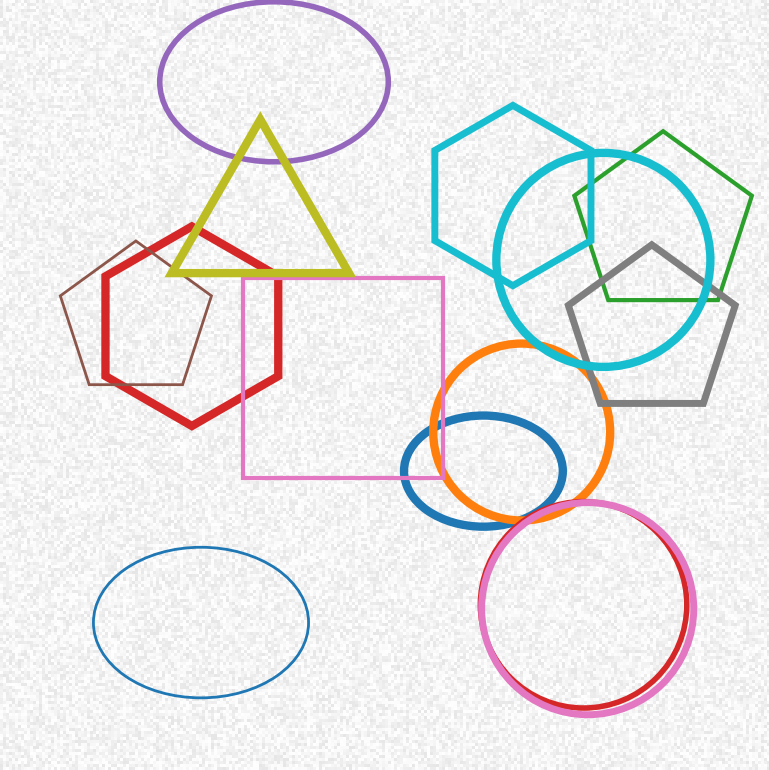[{"shape": "oval", "thickness": 3, "radius": 0.52, "center": [0.628, 0.388]}, {"shape": "oval", "thickness": 1, "radius": 0.7, "center": [0.261, 0.191]}, {"shape": "circle", "thickness": 3, "radius": 0.57, "center": [0.678, 0.439]}, {"shape": "pentagon", "thickness": 1.5, "radius": 0.61, "center": [0.861, 0.708]}, {"shape": "hexagon", "thickness": 3, "radius": 0.65, "center": [0.249, 0.576]}, {"shape": "circle", "thickness": 2, "radius": 0.67, "center": [0.758, 0.215]}, {"shape": "oval", "thickness": 2, "radius": 0.74, "center": [0.356, 0.894]}, {"shape": "pentagon", "thickness": 1, "radius": 0.52, "center": [0.176, 0.584]}, {"shape": "square", "thickness": 1.5, "radius": 0.65, "center": [0.446, 0.509]}, {"shape": "circle", "thickness": 2.5, "radius": 0.69, "center": [0.763, 0.21]}, {"shape": "pentagon", "thickness": 2.5, "radius": 0.57, "center": [0.846, 0.568]}, {"shape": "triangle", "thickness": 3, "radius": 0.66, "center": [0.338, 0.712]}, {"shape": "circle", "thickness": 3, "radius": 0.69, "center": [0.784, 0.662]}, {"shape": "hexagon", "thickness": 2.5, "radius": 0.59, "center": [0.666, 0.746]}]